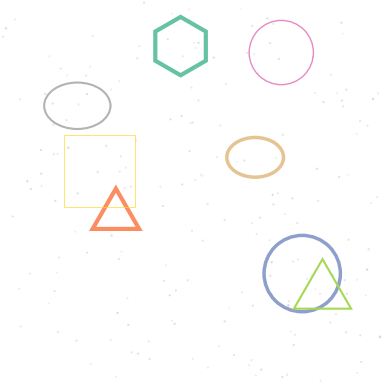[{"shape": "hexagon", "thickness": 3, "radius": 0.38, "center": [0.469, 0.88]}, {"shape": "triangle", "thickness": 3, "radius": 0.35, "center": [0.301, 0.44]}, {"shape": "circle", "thickness": 2.5, "radius": 0.5, "center": [0.785, 0.289]}, {"shape": "circle", "thickness": 1, "radius": 0.42, "center": [0.731, 0.864]}, {"shape": "triangle", "thickness": 1.5, "radius": 0.43, "center": [0.838, 0.241]}, {"shape": "square", "thickness": 0.5, "radius": 0.46, "center": [0.259, 0.556]}, {"shape": "oval", "thickness": 2.5, "radius": 0.37, "center": [0.663, 0.591]}, {"shape": "oval", "thickness": 1.5, "radius": 0.43, "center": [0.201, 0.725]}]